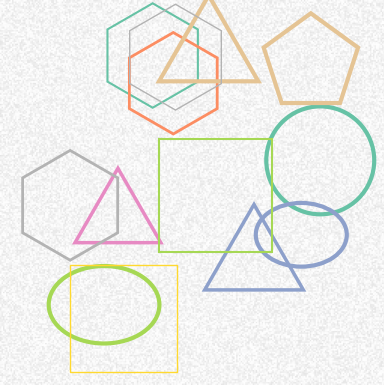[{"shape": "circle", "thickness": 3, "radius": 0.7, "center": [0.832, 0.584]}, {"shape": "hexagon", "thickness": 1.5, "radius": 0.68, "center": [0.397, 0.856]}, {"shape": "hexagon", "thickness": 2, "radius": 0.66, "center": [0.45, 0.784]}, {"shape": "triangle", "thickness": 2.5, "radius": 0.74, "center": [0.66, 0.321]}, {"shape": "oval", "thickness": 3, "radius": 0.59, "center": [0.783, 0.39]}, {"shape": "triangle", "thickness": 2.5, "radius": 0.64, "center": [0.306, 0.434]}, {"shape": "square", "thickness": 1.5, "radius": 0.74, "center": [0.56, 0.492]}, {"shape": "oval", "thickness": 3, "radius": 0.72, "center": [0.27, 0.208]}, {"shape": "square", "thickness": 1, "radius": 0.7, "center": [0.32, 0.172]}, {"shape": "triangle", "thickness": 3, "radius": 0.74, "center": [0.542, 0.863]}, {"shape": "pentagon", "thickness": 3, "radius": 0.64, "center": [0.807, 0.837]}, {"shape": "hexagon", "thickness": 1, "radius": 0.69, "center": [0.456, 0.852]}, {"shape": "hexagon", "thickness": 2, "radius": 0.71, "center": [0.182, 0.467]}]